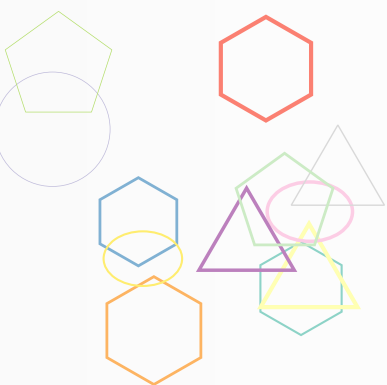[{"shape": "hexagon", "thickness": 1.5, "radius": 0.61, "center": [0.777, 0.251]}, {"shape": "triangle", "thickness": 3, "radius": 0.72, "center": [0.798, 0.274]}, {"shape": "circle", "thickness": 0.5, "radius": 0.74, "center": [0.136, 0.664]}, {"shape": "hexagon", "thickness": 3, "radius": 0.67, "center": [0.686, 0.822]}, {"shape": "hexagon", "thickness": 2, "radius": 0.57, "center": [0.357, 0.424]}, {"shape": "hexagon", "thickness": 2, "radius": 0.7, "center": [0.397, 0.141]}, {"shape": "pentagon", "thickness": 0.5, "radius": 0.72, "center": [0.151, 0.826]}, {"shape": "oval", "thickness": 2.5, "radius": 0.55, "center": [0.8, 0.45]}, {"shape": "triangle", "thickness": 1, "radius": 0.69, "center": [0.872, 0.536]}, {"shape": "triangle", "thickness": 2.5, "radius": 0.71, "center": [0.636, 0.369]}, {"shape": "pentagon", "thickness": 2, "radius": 0.66, "center": [0.734, 0.47]}, {"shape": "oval", "thickness": 1.5, "radius": 0.51, "center": [0.369, 0.328]}]